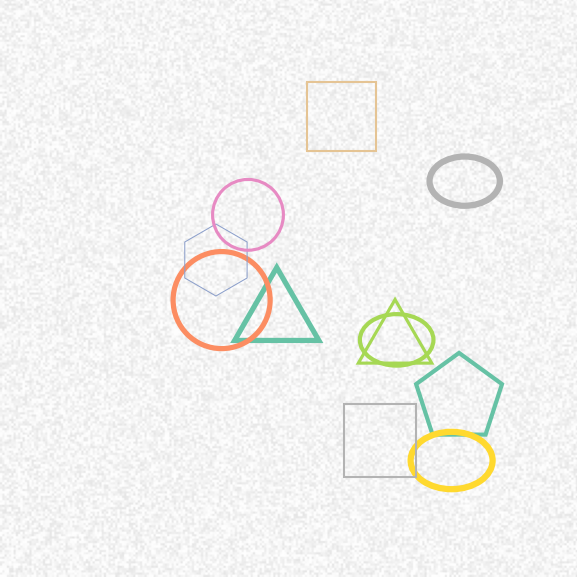[{"shape": "triangle", "thickness": 2.5, "radius": 0.42, "center": [0.479, 0.452]}, {"shape": "pentagon", "thickness": 2, "radius": 0.39, "center": [0.795, 0.31]}, {"shape": "circle", "thickness": 2.5, "radius": 0.42, "center": [0.384, 0.479]}, {"shape": "hexagon", "thickness": 0.5, "radius": 0.31, "center": [0.374, 0.549]}, {"shape": "circle", "thickness": 1.5, "radius": 0.31, "center": [0.429, 0.627]}, {"shape": "oval", "thickness": 2, "radius": 0.32, "center": [0.687, 0.411]}, {"shape": "triangle", "thickness": 1.5, "radius": 0.37, "center": [0.684, 0.407]}, {"shape": "oval", "thickness": 3, "radius": 0.35, "center": [0.782, 0.202]}, {"shape": "square", "thickness": 1, "radius": 0.3, "center": [0.591, 0.798]}, {"shape": "square", "thickness": 1, "radius": 0.31, "center": [0.658, 0.236]}, {"shape": "oval", "thickness": 3, "radius": 0.3, "center": [0.805, 0.685]}]